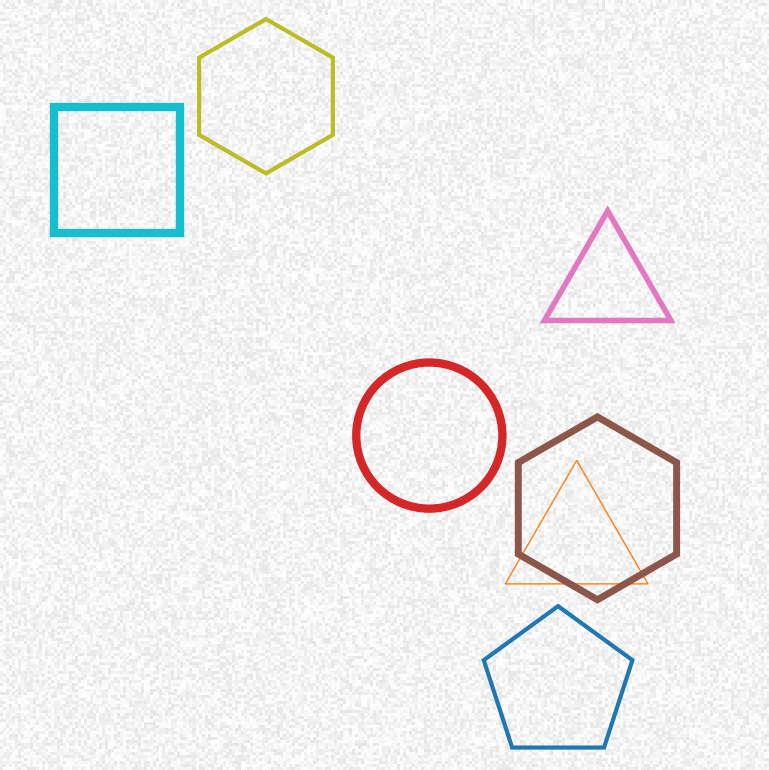[{"shape": "pentagon", "thickness": 1.5, "radius": 0.51, "center": [0.725, 0.111]}, {"shape": "triangle", "thickness": 0.5, "radius": 0.53, "center": [0.749, 0.295]}, {"shape": "circle", "thickness": 3, "radius": 0.47, "center": [0.558, 0.434]}, {"shape": "hexagon", "thickness": 2.5, "radius": 0.59, "center": [0.776, 0.34]}, {"shape": "triangle", "thickness": 2, "radius": 0.47, "center": [0.789, 0.631]}, {"shape": "hexagon", "thickness": 1.5, "radius": 0.5, "center": [0.345, 0.875]}, {"shape": "square", "thickness": 3, "radius": 0.41, "center": [0.152, 0.779]}]